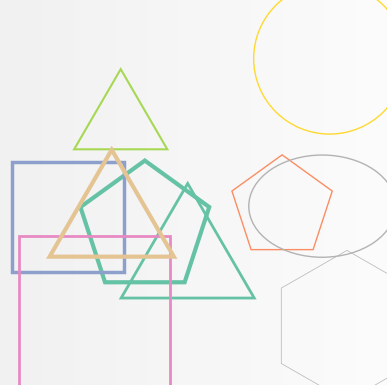[{"shape": "pentagon", "thickness": 3, "radius": 0.87, "center": [0.374, 0.408]}, {"shape": "triangle", "thickness": 2, "radius": 0.99, "center": [0.484, 0.325]}, {"shape": "pentagon", "thickness": 1, "radius": 0.68, "center": [0.728, 0.462]}, {"shape": "square", "thickness": 2.5, "radius": 0.72, "center": [0.176, 0.437]}, {"shape": "square", "thickness": 2, "radius": 0.97, "center": [0.243, 0.193]}, {"shape": "triangle", "thickness": 1.5, "radius": 0.69, "center": [0.312, 0.682]}, {"shape": "circle", "thickness": 1, "radius": 0.98, "center": [0.851, 0.848]}, {"shape": "triangle", "thickness": 3, "radius": 0.93, "center": [0.288, 0.426]}, {"shape": "hexagon", "thickness": 0.5, "radius": 0.98, "center": [0.895, 0.154]}, {"shape": "oval", "thickness": 1, "radius": 0.95, "center": [0.832, 0.465]}]